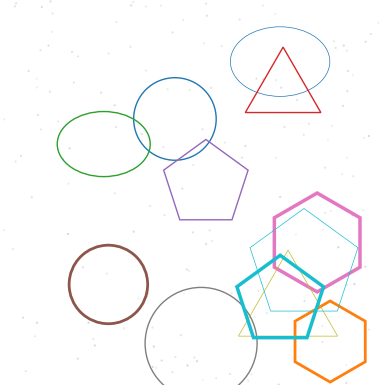[{"shape": "oval", "thickness": 0.5, "radius": 0.65, "center": [0.728, 0.84]}, {"shape": "circle", "thickness": 1, "radius": 0.54, "center": [0.454, 0.691]}, {"shape": "hexagon", "thickness": 2, "radius": 0.53, "center": [0.858, 0.113]}, {"shape": "oval", "thickness": 1, "radius": 0.6, "center": [0.269, 0.626]}, {"shape": "triangle", "thickness": 1, "radius": 0.57, "center": [0.735, 0.764]}, {"shape": "pentagon", "thickness": 1, "radius": 0.58, "center": [0.535, 0.522]}, {"shape": "circle", "thickness": 2, "radius": 0.51, "center": [0.282, 0.261]}, {"shape": "hexagon", "thickness": 2.5, "radius": 0.64, "center": [0.824, 0.37]}, {"shape": "circle", "thickness": 1, "radius": 0.73, "center": [0.522, 0.108]}, {"shape": "triangle", "thickness": 0.5, "radius": 0.74, "center": [0.748, 0.201]}, {"shape": "pentagon", "thickness": 2.5, "radius": 0.59, "center": [0.728, 0.219]}, {"shape": "pentagon", "thickness": 0.5, "radius": 0.74, "center": [0.79, 0.311]}]